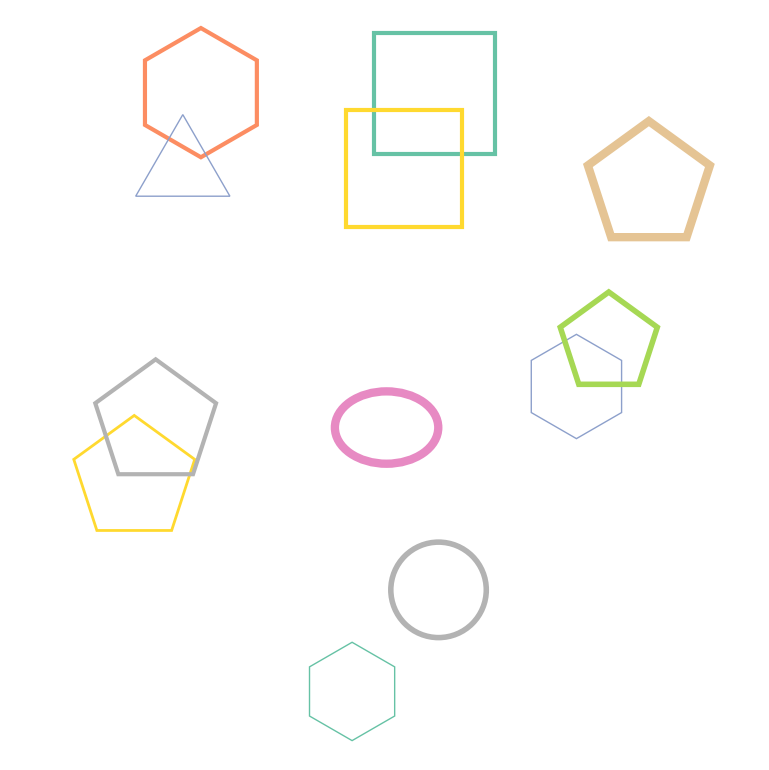[{"shape": "square", "thickness": 1.5, "radius": 0.39, "center": [0.565, 0.879]}, {"shape": "hexagon", "thickness": 0.5, "radius": 0.32, "center": [0.457, 0.102]}, {"shape": "hexagon", "thickness": 1.5, "radius": 0.42, "center": [0.261, 0.88]}, {"shape": "triangle", "thickness": 0.5, "radius": 0.35, "center": [0.237, 0.781]}, {"shape": "hexagon", "thickness": 0.5, "radius": 0.34, "center": [0.749, 0.498]}, {"shape": "oval", "thickness": 3, "radius": 0.34, "center": [0.502, 0.445]}, {"shape": "pentagon", "thickness": 2, "radius": 0.33, "center": [0.791, 0.555]}, {"shape": "square", "thickness": 1.5, "radius": 0.38, "center": [0.525, 0.781]}, {"shape": "pentagon", "thickness": 1, "radius": 0.41, "center": [0.174, 0.378]}, {"shape": "pentagon", "thickness": 3, "radius": 0.42, "center": [0.843, 0.759]}, {"shape": "pentagon", "thickness": 1.5, "radius": 0.41, "center": [0.202, 0.451]}, {"shape": "circle", "thickness": 2, "radius": 0.31, "center": [0.57, 0.234]}]